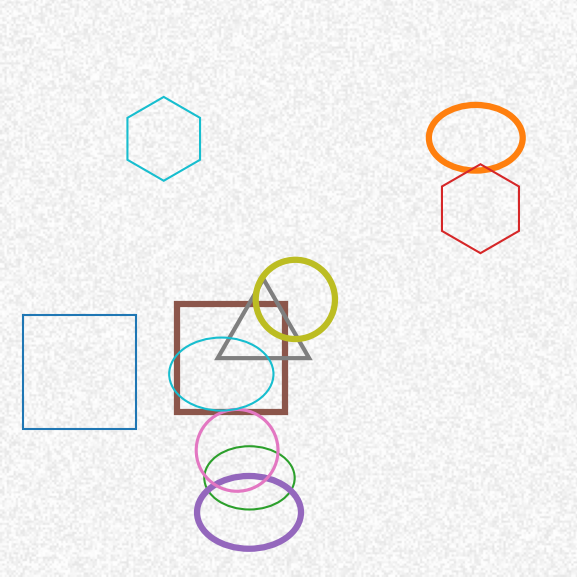[{"shape": "square", "thickness": 1, "radius": 0.49, "center": [0.138, 0.355]}, {"shape": "oval", "thickness": 3, "radius": 0.41, "center": [0.824, 0.761]}, {"shape": "oval", "thickness": 1, "radius": 0.39, "center": [0.432, 0.172]}, {"shape": "hexagon", "thickness": 1, "radius": 0.38, "center": [0.832, 0.638]}, {"shape": "oval", "thickness": 3, "radius": 0.45, "center": [0.431, 0.112]}, {"shape": "square", "thickness": 3, "radius": 0.46, "center": [0.4, 0.379]}, {"shape": "circle", "thickness": 1.5, "radius": 0.35, "center": [0.411, 0.219]}, {"shape": "triangle", "thickness": 2, "radius": 0.46, "center": [0.456, 0.425]}, {"shape": "circle", "thickness": 3, "radius": 0.34, "center": [0.511, 0.481]}, {"shape": "oval", "thickness": 1, "radius": 0.45, "center": [0.383, 0.351]}, {"shape": "hexagon", "thickness": 1, "radius": 0.36, "center": [0.284, 0.759]}]